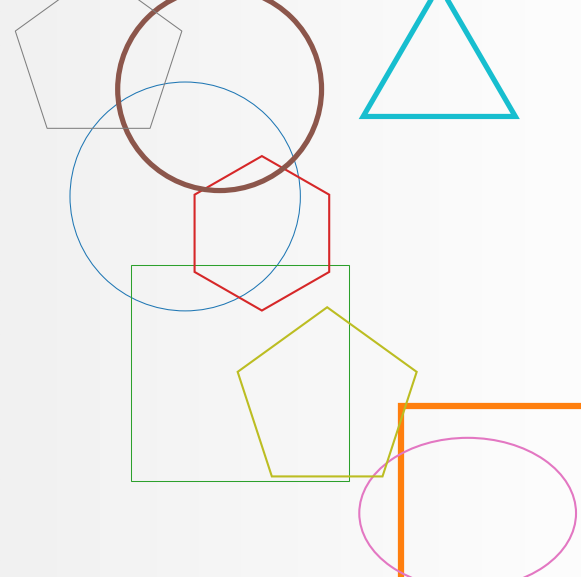[{"shape": "circle", "thickness": 0.5, "radius": 0.99, "center": [0.319, 0.659]}, {"shape": "square", "thickness": 3, "radius": 0.9, "center": [0.869, 0.117]}, {"shape": "square", "thickness": 0.5, "radius": 0.94, "center": [0.413, 0.354]}, {"shape": "hexagon", "thickness": 1, "radius": 0.67, "center": [0.451, 0.595]}, {"shape": "circle", "thickness": 2.5, "radius": 0.88, "center": [0.378, 0.845]}, {"shape": "oval", "thickness": 1, "radius": 0.93, "center": [0.805, 0.11]}, {"shape": "pentagon", "thickness": 0.5, "radius": 0.75, "center": [0.17, 0.899]}, {"shape": "pentagon", "thickness": 1, "radius": 0.81, "center": [0.563, 0.305]}, {"shape": "triangle", "thickness": 2.5, "radius": 0.76, "center": [0.756, 0.873]}]